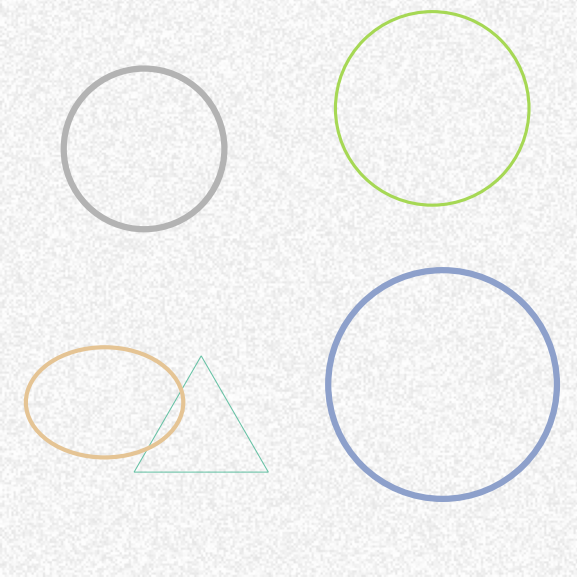[{"shape": "triangle", "thickness": 0.5, "radius": 0.67, "center": [0.348, 0.249]}, {"shape": "circle", "thickness": 3, "radius": 0.99, "center": [0.766, 0.333]}, {"shape": "circle", "thickness": 1.5, "radius": 0.84, "center": [0.748, 0.811]}, {"shape": "oval", "thickness": 2, "radius": 0.68, "center": [0.181, 0.302]}, {"shape": "circle", "thickness": 3, "radius": 0.7, "center": [0.249, 0.741]}]